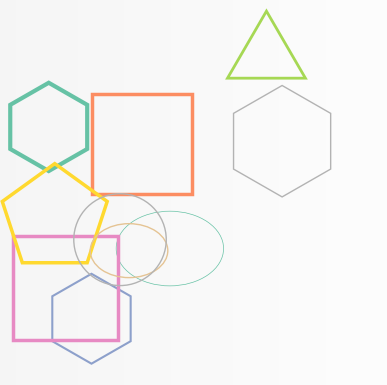[{"shape": "oval", "thickness": 0.5, "radius": 0.69, "center": [0.438, 0.354]}, {"shape": "hexagon", "thickness": 3, "radius": 0.57, "center": [0.126, 0.67]}, {"shape": "square", "thickness": 2.5, "radius": 0.65, "center": [0.366, 0.625]}, {"shape": "hexagon", "thickness": 1.5, "radius": 0.58, "center": [0.236, 0.172]}, {"shape": "square", "thickness": 2.5, "radius": 0.68, "center": [0.169, 0.252]}, {"shape": "triangle", "thickness": 2, "radius": 0.58, "center": [0.688, 0.855]}, {"shape": "pentagon", "thickness": 2.5, "radius": 0.71, "center": [0.141, 0.433]}, {"shape": "oval", "thickness": 1, "radius": 0.5, "center": [0.333, 0.349]}, {"shape": "hexagon", "thickness": 1, "radius": 0.72, "center": [0.728, 0.633]}, {"shape": "circle", "thickness": 1, "radius": 0.6, "center": [0.31, 0.378]}]